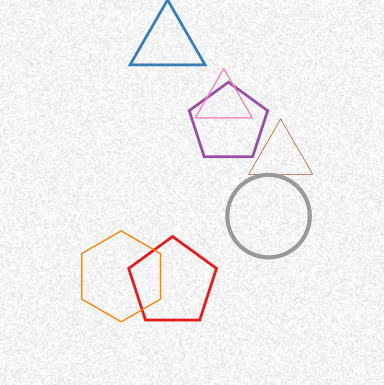[{"shape": "pentagon", "thickness": 2, "radius": 0.6, "center": [0.448, 0.266]}, {"shape": "triangle", "thickness": 2, "radius": 0.56, "center": [0.435, 0.888]}, {"shape": "pentagon", "thickness": 2, "radius": 0.54, "center": [0.593, 0.679]}, {"shape": "hexagon", "thickness": 1, "radius": 0.59, "center": [0.315, 0.282]}, {"shape": "triangle", "thickness": 0.5, "radius": 0.48, "center": [0.729, 0.595]}, {"shape": "triangle", "thickness": 1, "radius": 0.43, "center": [0.581, 0.737]}, {"shape": "circle", "thickness": 3, "radius": 0.54, "center": [0.698, 0.439]}]